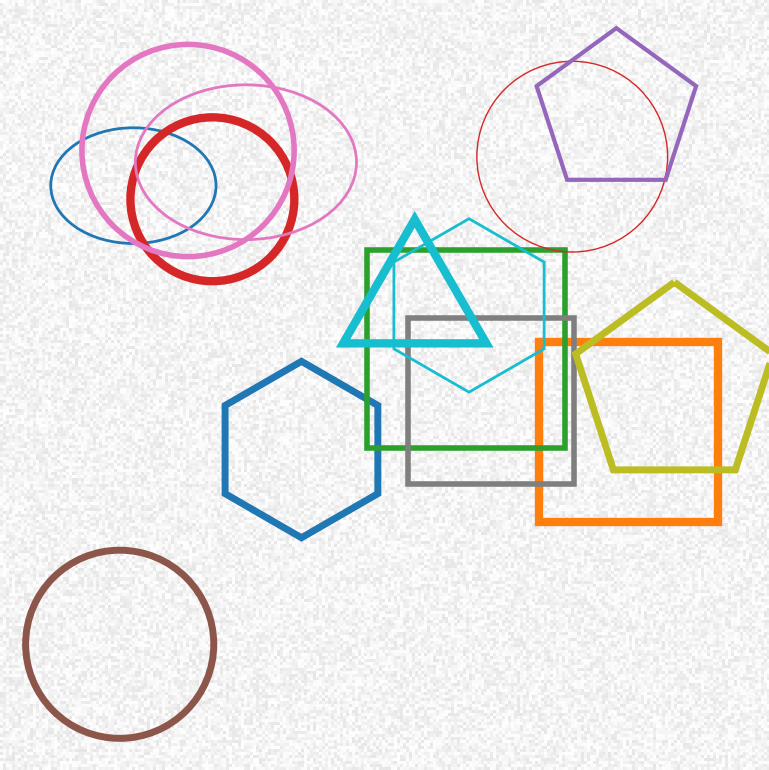[{"shape": "hexagon", "thickness": 2.5, "radius": 0.57, "center": [0.392, 0.416]}, {"shape": "oval", "thickness": 1, "radius": 0.54, "center": [0.173, 0.759]}, {"shape": "square", "thickness": 3, "radius": 0.58, "center": [0.816, 0.439]}, {"shape": "square", "thickness": 2, "radius": 0.64, "center": [0.605, 0.547]}, {"shape": "circle", "thickness": 3, "radius": 0.53, "center": [0.276, 0.741]}, {"shape": "circle", "thickness": 0.5, "radius": 0.62, "center": [0.743, 0.797]}, {"shape": "pentagon", "thickness": 1.5, "radius": 0.54, "center": [0.8, 0.855]}, {"shape": "circle", "thickness": 2.5, "radius": 0.61, "center": [0.155, 0.163]}, {"shape": "oval", "thickness": 1, "radius": 0.72, "center": [0.319, 0.789]}, {"shape": "circle", "thickness": 2, "radius": 0.69, "center": [0.244, 0.805]}, {"shape": "square", "thickness": 2, "radius": 0.54, "center": [0.637, 0.479]}, {"shape": "pentagon", "thickness": 2.5, "radius": 0.67, "center": [0.876, 0.499]}, {"shape": "triangle", "thickness": 3, "radius": 0.54, "center": [0.539, 0.608]}, {"shape": "hexagon", "thickness": 1, "radius": 0.56, "center": [0.609, 0.603]}]